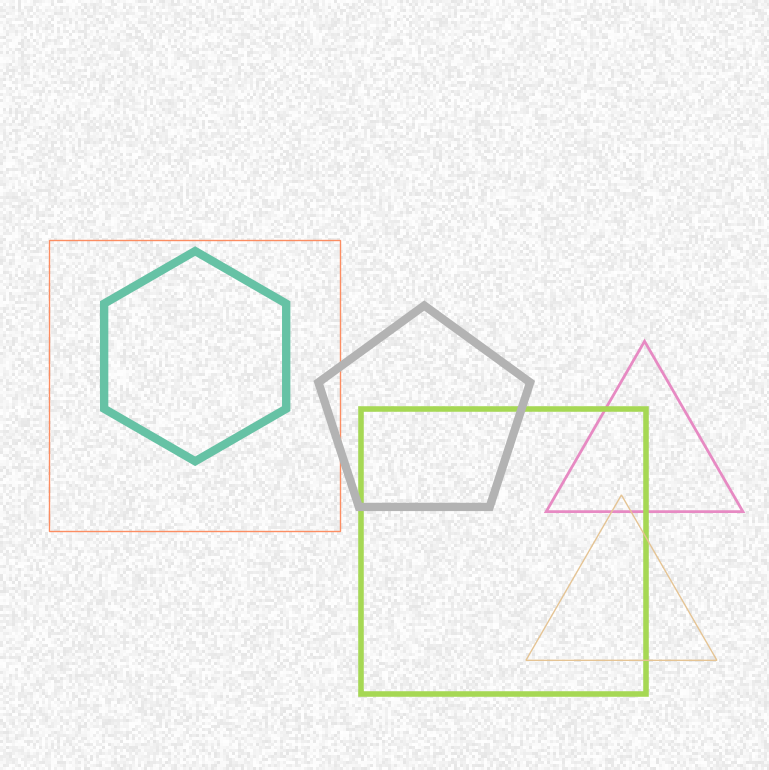[{"shape": "hexagon", "thickness": 3, "radius": 0.68, "center": [0.253, 0.537]}, {"shape": "square", "thickness": 0.5, "radius": 0.94, "center": [0.253, 0.499]}, {"shape": "triangle", "thickness": 1, "radius": 0.74, "center": [0.837, 0.409]}, {"shape": "square", "thickness": 2, "radius": 0.93, "center": [0.654, 0.283]}, {"shape": "triangle", "thickness": 0.5, "radius": 0.72, "center": [0.807, 0.214]}, {"shape": "pentagon", "thickness": 3, "radius": 0.72, "center": [0.551, 0.459]}]